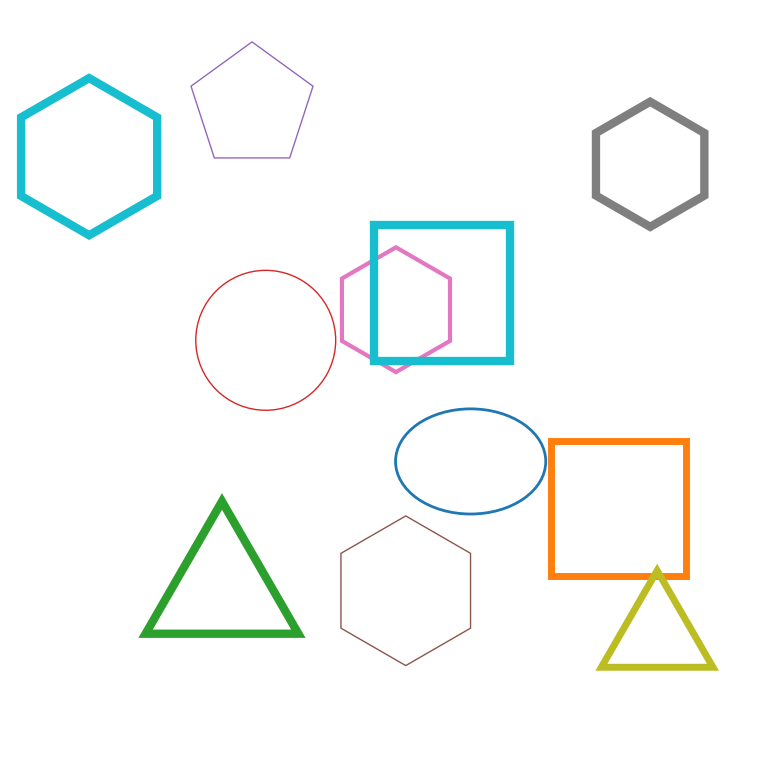[{"shape": "oval", "thickness": 1, "radius": 0.49, "center": [0.611, 0.401]}, {"shape": "square", "thickness": 2.5, "radius": 0.44, "center": [0.804, 0.339]}, {"shape": "triangle", "thickness": 3, "radius": 0.57, "center": [0.288, 0.234]}, {"shape": "circle", "thickness": 0.5, "radius": 0.45, "center": [0.345, 0.558]}, {"shape": "pentagon", "thickness": 0.5, "radius": 0.42, "center": [0.327, 0.862]}, {"shape": "hexagon", "thickness": 0.5, "radius": 0.49, "center": [0.527, 0.233]}, {"shape": "hexagon", "thickness": 1.5, "radius": 0.41, "center": [0.514, 0.598]}, {"shape": "hexagon", "thickness": 3, "radius": 0.41, "center": [0.844, 0.787]}, {"shape": "triangle", "thickness": 2.5, "radius": 0.42, "center": [0.853, 0.175]}, {"shape": "square", "thickness": 3, "radius": 0.44, "center": [0.574, 0.62]}, {"shape": "hexagon", "thickness": 3, "radius": 0.51, "center": [0.116, 0.797]}]